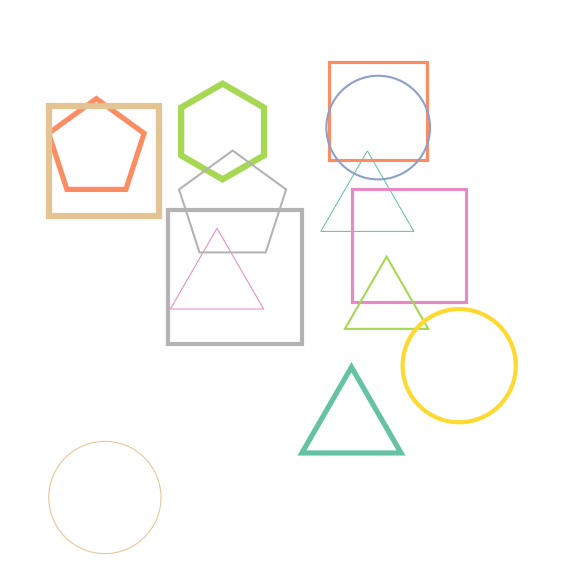[{"shape": "triangle", "thickness": 2.5, "radius": 0.5, "center": [0.609, 0.264]}, {"shape": "triangle", "thickness": 0.5, "radius": 0.47, "center": [0.636, 0.645]}, {"shape": "pentagon", "thickness": 2.5, "radius": 0.43, "center": [0.167, 0.741]}, {"shape": "square", "thickness": 1.5, "radius": 0.42, "center": [0.654, 0.806]}, {"shape": "circle", "thickness": 1, "radius": 0.45, "center": [0.655, 0.778]}, {"shape": "triangle", "thickness": 0.5, "radius": 0.47, "center": [0.376, 0.511]}, {"shape": "square", "thickness": 1.5, "radius": 0.49, "center": [0.708, 0.574]}, {"shape": "hexagon", "thickness": 3, "radius": 0.41, "center": [0.385, 0.771]}, {"shape": "triangle", "thickness": 1, "radius": 0.42, "center": [0.669, 0.471]}, {"shape": "circle", "thickness": 2, "radius": 0.49, "center": [0.795, 0.366]}, {"shape": "circle", "thickness": 0.5, "radius": 0.49, "center": [0.182, 0.138]}, {"shape": "square", "thickness": 3, "radius": 0.48, "center": [0.18, 0.721]}, {"shape": "square", "thickness": 2, "radius": 0.58, "center": [0.408, 0.519]}, {"shape": "pentagon", "thickness": 1, "radius": 0.49, "center": [0.403, 0.641]}]